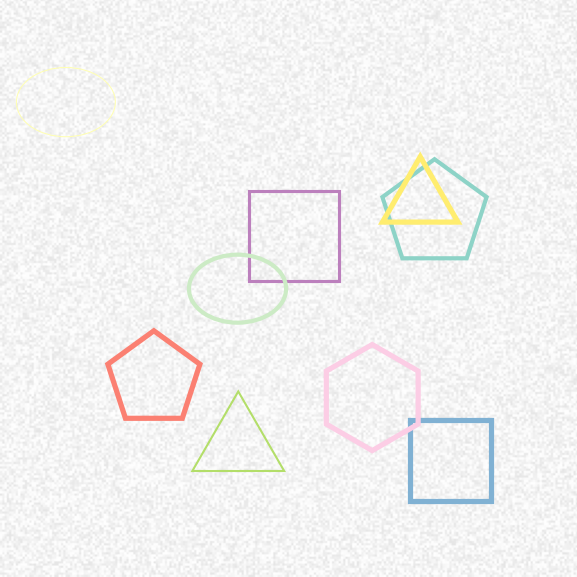[{"shape": "pentagon", "thickness": 2, "radius": 0.47, "center": [0.752, 0.629]}, {"shape": "oval", "thickness": 0.5, "radius": 0.43, "center": [0.114, 0.822]}, {"shape": "pentagon", "thickness": 2.5, "radius": 0.42, "center": [0.266, 0.343]}, {"shape": "square", "thickness": 2.5, "radius": 0.35, "center": [0.78, 0.202]}, {"shape": "triangle", "thickness": 1, "radius": 0.46, "center": [0.413, 0.229]}, {"shape": "hexagon", "thickness": 2.5, "radius": 0.46, "center": [0.645, 0.311]}, {"shape": "square", "thickness": 1.5, "radius": 0.39, "center": [0.51, 0.591]}, {"shape": "oval", "thickness": 2, "radius": 0.42, "center": [0.411, 0.499]}, {"shape": "triangle", "thickness": 2.5, "radius": 0.38, "center": [0.728, 0.652]}]